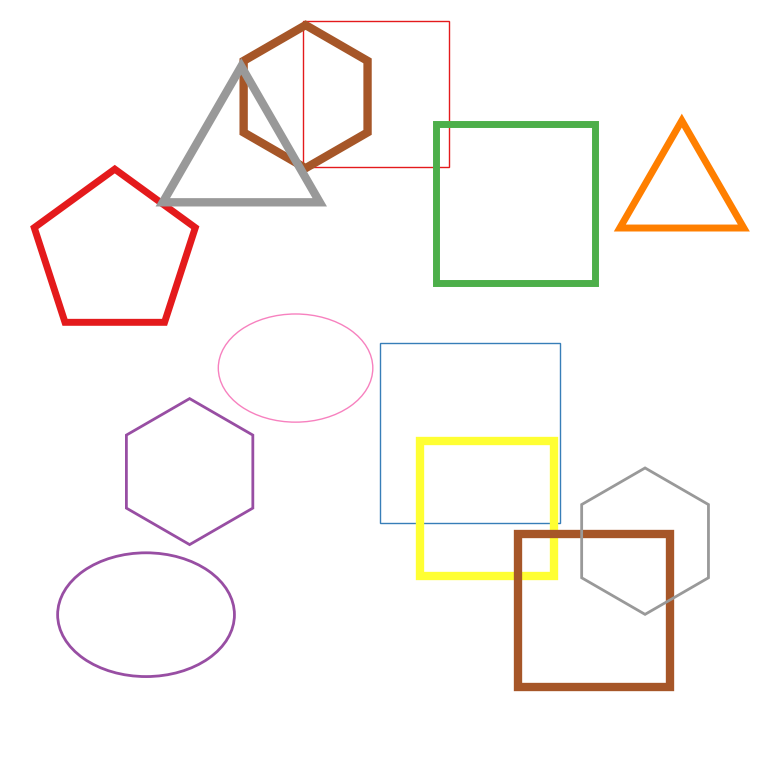[{"shape": "square", "thickness": 0.5, "radius": 0.47, "center": [0.489, 0.878]}, {"shape": "pentagon", "thickness": 2.5, "radius": 0.55, "center": [0.149, 0.67]}, {"shape": "square", "thickness": 0.5, "radius": 0.59, "center": [0.611, 0.438]}, {"shape": "square", "thickness": 2.5, "radius": 0.52, "center": [0.669, 0.736]}, {"shape": "hexagon", "thickness": 1, "radius": 0.47, "center": [0.246, 0.388]}, {"shape": "oval", "thickness": 1, "radius": 0.57, "center": [0.19, 0.202]}, {"shape": "triangle", "thickness": 2.5, "radius": 0.46, "center": [0.885, 0.75]}, {"shape": "square", "thickness": 3, "radius": 0.44, "center": [0.632, 0.34]}, {"shape": "square", "thickness": 3, "radius": 0.5, "center": [0.772, 0.207]}, {"shape": "hexagon", "thickness": 3, "radius": 0.46, "center": [0.397, 0.874]}, {"shape": "oval", "thickness": 0.5, "radius": 0.5, "center": [0.384, 0.522]}, {"shape": "hexagon", "thickness": 1, "radius": 0.48, "center": [0.838, 0.297]}, {"shape": "triangle", "thickness": 3, "radius": 0.59, "center": [0.313, 0.796]}]